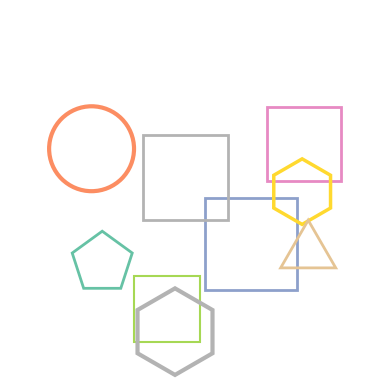[{"shape": "pentagon", "thickness": 2, "radius": 0.41, "center": [0.266, 0.317]}, {"shape": "circle", "thickness": 3, "radius": 0.55, "center": [0.238, 0.614]}, {"shape": "square", "thickness": 2, "radius": 0.6, "center": [0.653, 0.365]}, {"shape": "square", "thickness": 2, "radius": 0.48, "center": [0.79, 0.625]}, {"shape": "square", "thickness": 1.5, "radius": 0.42, "center": [0.434, 0.197]}, {"shape": "hexagon", "thickness": 2.5, "radius": 0.43, "center": [0.785, 0.502]}, {"shape": "triangle", "thickness": 2, "radius": 0.41, "center": [0.801, 0.345]}, {"shape": "hexagon", "thickness": 3, "radius": 0.56, "center": [0.455, 0.139]}, {"shape": "square", "thickness": 2, "radius": 0.55, "center": [0.482, 0.538]}]